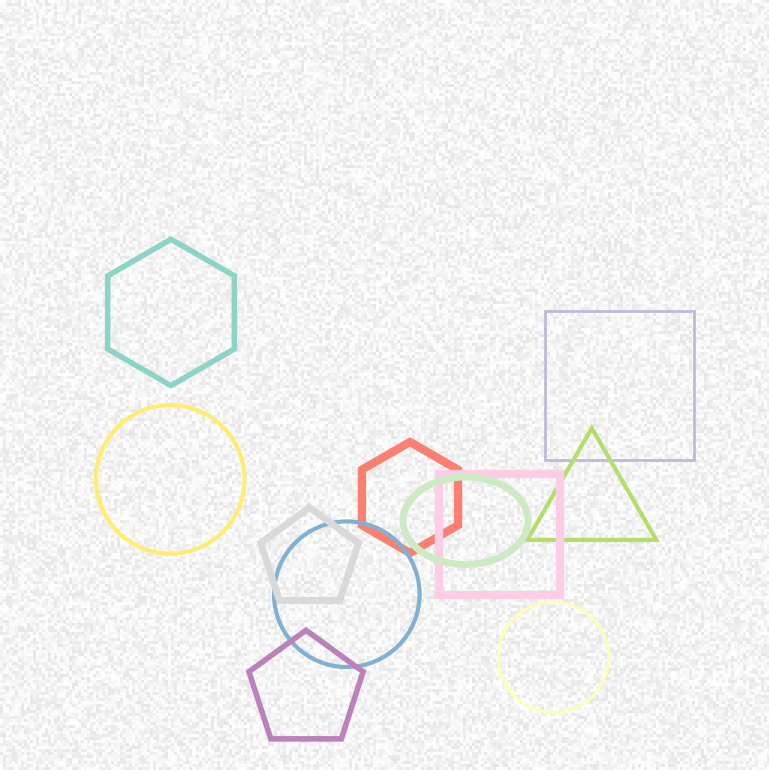[{"shape": "hexagon", "thickness": 2, "radius": 0.48, "center": [0.222, 0.594]}, {"shape": "circle", "thickness": 1, "radius": 0.36, "center": [0.719, 0.146]}, {"shape": "square", "thickness": 1, "radius": 0.48, "center": [0.805, 0.499]}, {"shape": "hexagon", "thickness": 3, "radius": 0.36, "center": [0.532, 0.354]}, {"shape": "circle", "thickness": 1.5, "radius": 0.47, "center": [0.45, 0.228]}, {"shape": "triangle", "thickness": 1.5, "radius": 0.48, "center": [0.769, 0.347]}, {"shape": "square", "thickness": 3, "radius": 0.39, "center": [0.649, 0.306]}, {"shape": "pentagon", "thickness": 2.5, "radius": 0.33, "center": [0.402, 0.274]}, {"shape": "pentagon", "thickness": 2, "radius": 0.39, "center": [0.397, 0.104]}, {"shape": "oval", "thickness": 2.5, "radius": 0.41, "center": [0.605, 0.324]}, {"shape": "circle", "thickness": 1.5, "radius": 0.48, "center": [0.221, 0.377]}]